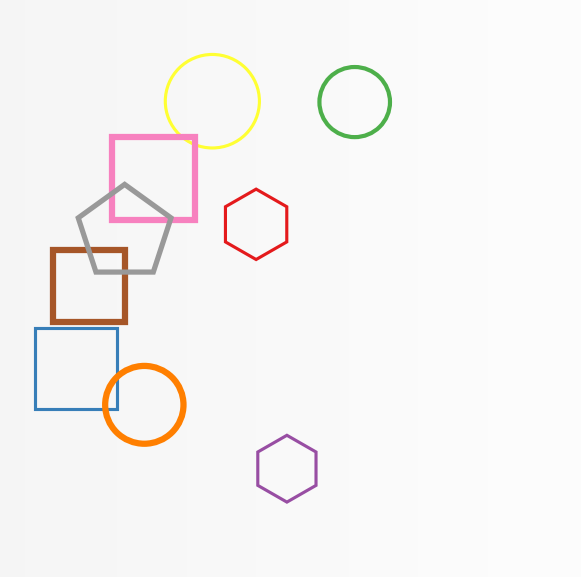[{"shape": "hexagon", "thickness": 1.5, "radius": 0.3, "center": [0.441, 0.611]}, {"shape": "square", "thickness": 1.5, "radius": 0.35, "center": [0.131, 0.361]}, {"shape": "circle", "thickness": 2, "radius": 0.3, "center": [0.61, 0.822]}, {"shape": "hexagon", "thickness": 1.5, "radius": 0.29, "center": [0.494, 0.188]}, {"shape": "circle", "thickness": 3, "radius": 0.34, "center": [0.248, 0.298]}, {"shape": "circle", "thickness": 1.5, "radius": 0.4, "center": [0.365, 0.824]}, {"shape": "square", "thickness": 3, "radius": 0.31, "center": [0.154, 0.504]}, {"shape": "square", "thickness": 3, "radius": 0.36, "center": [0.265, 0.69]}, {"shape": "pentagon", "thickness": 2.5, "radius": 0.42, "center": [0.214, 0.596]}]